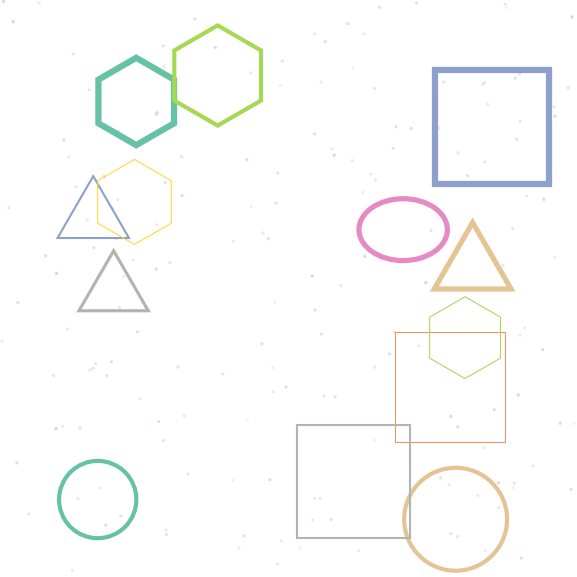[{"shape": "circle", "thickness": 2, "radius": 0.33, "center": [0.169, 0.134]}, {"shape": "hexagon", "thickness": 3, "radius": 0.38, "center": [0.236, 0.823]}, {"shape": "square", "thickness": 0.5, "radius": 0.48, "center": [0.78, 0.329]}, {"shape": "triangle", "thickness": 1, "radius": 0.36, "center": [0.161, 0.623]}, {"shape": "square", "thickness": 3, "radius": 0.49, "center": [0.851, 0.779]}, {"shape": "oval", "thickness": 2.5, "radius": 0.38, "center": [0.698, 0.601]}, {"shape": "hexagon", "thickness": 0.5, "radius": 0.35, "center": [0.805, 0.414]}, {"shape": "hexagon", "thickness": 2, "radius": 0.43, "center": [0.377, 0.868]}, {"shape": "hexagon", "thickness": 0.5, "radius": 0.37, "center": [0.233, 0.649]}, {"shape": "circle", "thickness": 2, "radius": 0.45, "center": [0.789, 0.1]}, {"shape": "triangle", "thickness": 2.5, "radius": 0.38, "center": [0.818, 0.537]}, {"shape": "square", "thickness": 1, "radius": 0.49, "center": [0.612, 0.165]}, {"shape": "triangle", "thickness": 1.5, "radius": 0.35, "center": [0.197, 0.496]}]